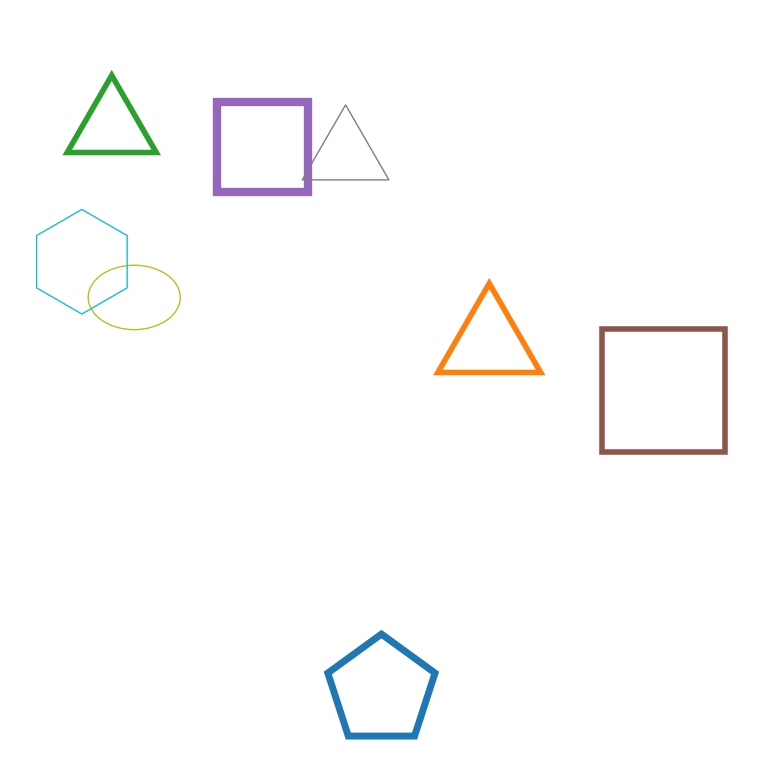[{"shape": "pentagon", "thickness": 2.5, "radius": 0.37, "center": [0.495, 0.103]}, {"shape": "triangle", "thickness": 2, "radius": 0.39, "center": [0.635, 0.555]}, {"shape": "triangle", "thickness": 2, "radius": 0.33, "center": [0.145, 0.835]}, {"shape": "square", "thickness": 3, "radius": 0.29, "center": [0.341, 0.809]}, {"shape": "square", "thickness": 2, "radius": 0.4, "center": [0.861, 0.493]}, {"shape": "triangle", "thickness": 0.5, "radius": 0.32, "center": [0.449, 0.799]}, {"shape": "oval", "thickness": 0.5, "radius": 0.3, "center": [0.174, 0.614]}, {"shape": "hexagon", "thickness": 0.5, "radius": 0.34, "center": [0.106, 0.66]}]